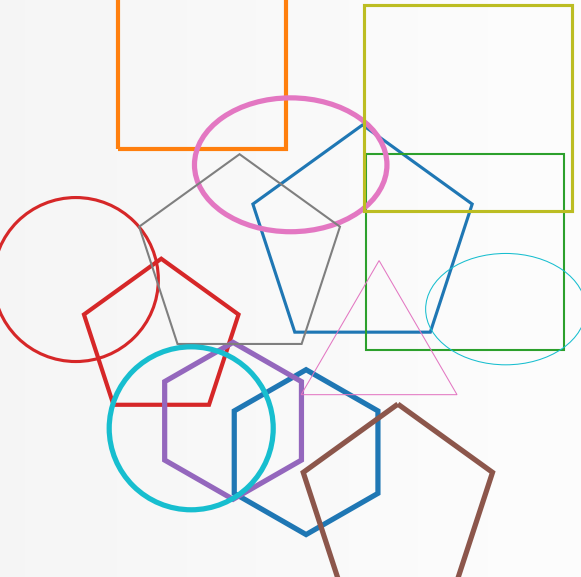[{"shape": "hexagon", "thickness": 2.5, "radius": 0.71, "center": [0.527, 0.216]}, {"shape": "pentagon", "thickness": 1.5, "radius": 0.99, "center": [0.624, 0.584]}, {"shape": "square", "thickness": 2, "radius": 0.72, "center": [0.347, 0.886]}, {"shape": "square", "thickness": 1, "radius": 0.85, "center": [0.8, 0.562]}, {"shape": "circle", "thickness": 1.5, "radius": 0.71, "center": [0.13, 0.515]}, {"shape": "pentagon", "thickness": 2, "radius": 0.7, "center": [0.277, 0.411]}, {"shape": "hexagon", "thickness": 2.5, "radius": 0.68, "center": [0.401, 0.27]}, {"shape": "pentagon", "thickness": 2.5, "radius": 0.86, "center": [0.685, 0.128]}, {"shape": "oval", "thickness": 2.5, "radius": 0.83, "center": [0.5, 0.714]}, {"shape": "triangle", "thickness": 0.5, "radius": 0.77, "center": [0.652, 0.393]}, {"shape": "pentagon", "thickness": 1, "radius": 0.91, "center": [0.412, 0.55]}, {"shape": "square", "thickness": 1.5, "radius": 0.89, "center": [0.805, 0.812]}, {"shape": "oval", "thickness": 0.5, "radius": 0.69, "center": [0.87, 0.464]}, {"shape": "circle", "thickness": 2.5, "radius": 0.71, "center": [0.329, 0.257]}]